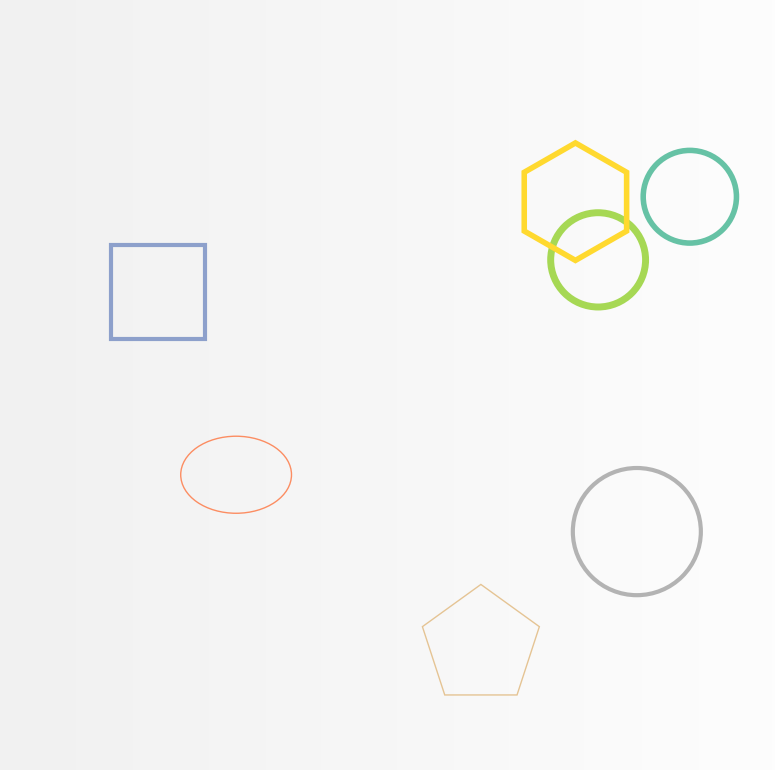[{"shape": "circle", "thickness": 2, "radius": 0.3, "center": [0.89, 0.745]}, {"shape": "oval", "thickness": 0.5, "radius": 0.36, "center": [0.305, 0.383]}, {"shape": "square", "thickness": 1.5, "radius": 0.31, "center": [0.204, 0.621]}, {"shape": "circle", "thickness": 2.5, "radius": 0.31, "center": [0.772, 0.663]}, {"shape": "hexagon", "thickness": 2, "radius": 0.38, "center": [0.742, 0.738]}, {"shape": "pentagon", "thickness": 0.5, "radius": 0.4, "center": [0.62, 0.162]}, {"shape": "circle", "thickness": 1.5, "radius": 0.41, "center": [0.822, 0.31]}]